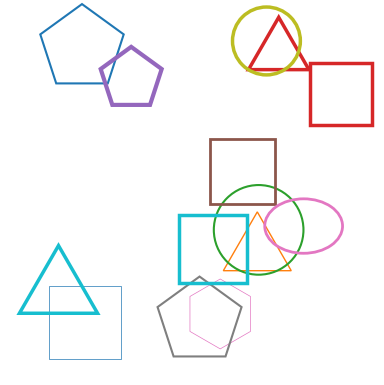[{"shape": "square", "thickness": 0.5, "radius": 0.47, "center": [0.22, 0.162]}, {"shape": "pentagon", "thickness": 1.5, "radius": 0.57, "center": [0.213, 0.876]}, {"shape": "triangle", "thickness": 1, "radius": 0.51, "center": [0.668, 0.348]}, {"shape": "circle", "thickness": 1.5, "radius": 0.58, "center": [0.672, 0.403]}, {"shape": "triangle", "thickness": 2.5, "radius": 0.45, "center": [0.724, 0.864]}, {"shape": "square", "thickness": 2.5, "radius": 0.4, "center": [0.885, 0.756]}, {"shape": "pentagon", "thickness": 3, "radius": 0.42, "center": [0.341, 0.795]}, {"shape": "square", "thickness": 2, "radius": 0.42, "center": [0.631, 0.555]}, {"shape": "oval", "thickness": 2, "radius": 0.51, "center": [0.789, 0.413]}, {"shape": "hexagon", "thickness": 0.5, "radius": 0.45, "center": [0.572, 0.185]}, {"shape": "pentagon", "thickness": 1.5, "radius": 0.57, "center": [0.518, 0.167]}, {"shape": "circle", "thickness": 2.5, "radius": 0.44, "center": [0.692, 0.894]}, {"shape": "square", "thickness": 2.5, "radius": 0.44, "center": [0.553, 0.353]}, {"shape": "triangle", "thickness": 2.5, "radius": 0.59, "center": [0.152, 0.245]}]